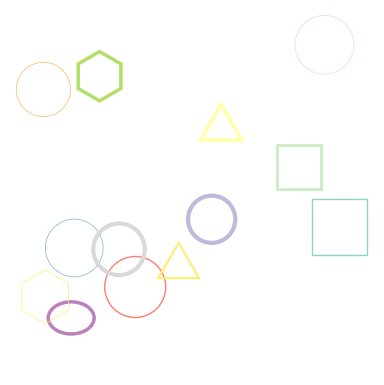[{"shape": "square", "thickness": 1, "radius": 0.36, "center": [0.881, 0.41]}, {"shape": "triangle", "thickness": 3, "radius": 0.31, "center": [0.574, 0.667]}, {"shape": "circle", "thickness": 3, "radius": 0.31, "center": [0.55, 0.43]}, {"shape": "circle", "thickness": 1, "radius": 0.4, "center": [0.351, 0.255]}, {"shape": "circle", "thickness": 0.5, "radius": 0.37, "center": [0.193, 0.356]}, {"shape": "circle", "thickness": 0.5, "radius": 0.35, "center": [0.113, 0.768]}, {"shape": "hexagon", "thickness": 2.5, "radius": 0.32, "center": [0.259, 0.802]}, {"shape": "circle", "thickness": 0.5, "radius": 0.38, "center": [0.843, 0.884]}, {"shape": "circle", "thickness": 3, "radius": 0.33, "center": [0.309, 0.353]}, {"shape": "oval", "thickness": 2.5, "radius": 0.3, "center": [0.185, 0.174]}, {"shape": "square", "thickness": 2, "radius": 0.29, "center": [0.776, 0.566]}, {"shape": "hexagon", "thickness": 0.5, "radius": 0.35, "center": [0.117, 0.229]}, {"shape": "triangle", "thickness": 1.5, "radius": 0.31, "center": [0.464, 0.308]}]